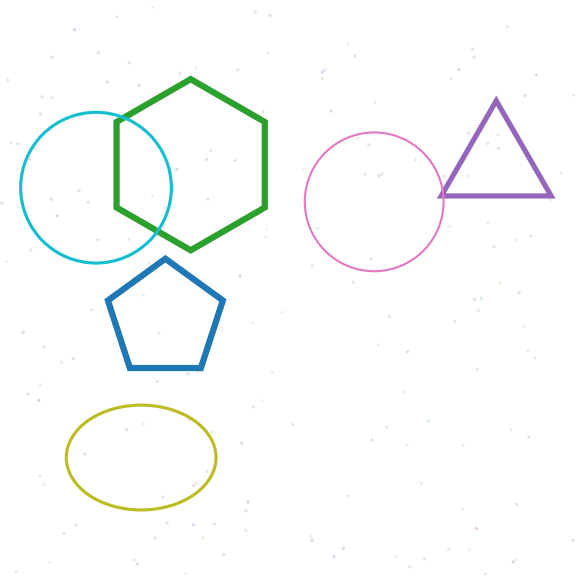[{"shape": "pentagon", "thickness": 3, "radius": 0.52, "center": [0.286, 0.447]}, {"shape": "hexagon", "thickness": 3, "radius": 0.74, "center": [0.33, 0.714]}, {"shape": "triangle", "thickness": 2.5, "radius": 0.55, "center": [0.859, 0.715]}, {"shape": "circle", "thickness": 1, "radius": 0.6, "center": [0.648, 0.65]}, {"shape": "oval", "thickness": 1.5, "radius": 0.65, "center": [0.244, 0.207]}, {"shape": "circle", "thickness": 1.5, "radius": 0.65, "center": [0.166, 0.674]}]